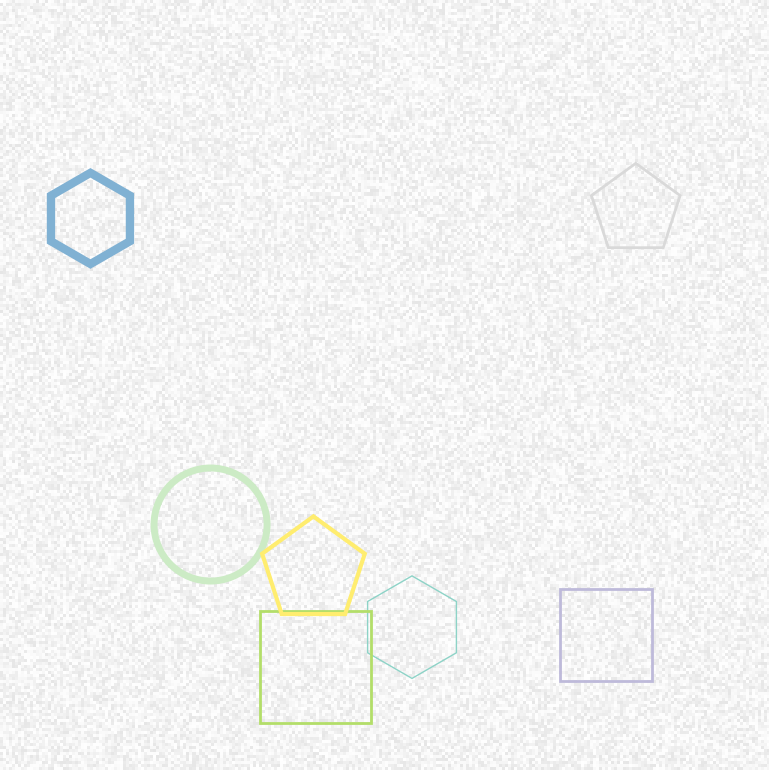[{"shape": "hexagon", "thickness": 0.5, "radius": 0.33, "center": [0.535, 0.186]}, {"shape": "square", "thickness": 1, "radius": 0.3, "center": [0.787, 0.175]}, {"shape": "hexagon", "thickness": 3, "radius": 0.3, "center": [0.117, 0.716]}, {"shape": "square", "thickness": 1, "radius": 0.36, "center": [0.409, 0.134]}, {"shape": "pentagon", "thickness": 1, "radius": 0.3, "center": [0.826, 0.727]}, {"shape": "circle", "thickness": 2.5, "radius": 0.37, "center": [0.273, 0.319]}, {"shape": "pentagon", "thickness": 1.5, "radius": 0.35, "center": [0.407, 0.259]}]